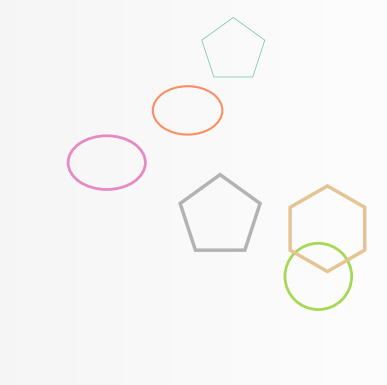[{"shape": "pentagon", "thickness": 0.5, "radius": 0.43, "center": [0.602, 0.869]}, {"shape": "oval", "thickness": 1.5, "radius": 0.45, "center": [0.484, 0.713]}, {"shape": "oval", "thickness": 2, "radius": 0.5, "center": [0.275, 0.578]}, {"shape": "circle", "thickness": 2, "radius": 0.43, "center": [0.821, 0.282]}, {"shape": "hexagon", "thickness": 2.5, "radius": 0.56, "center": [0.845, 0.406]}, {"shape": "pentagon", "thickness": 2.5, "radius": 0.54, "center": [0.568, 0.438]}]